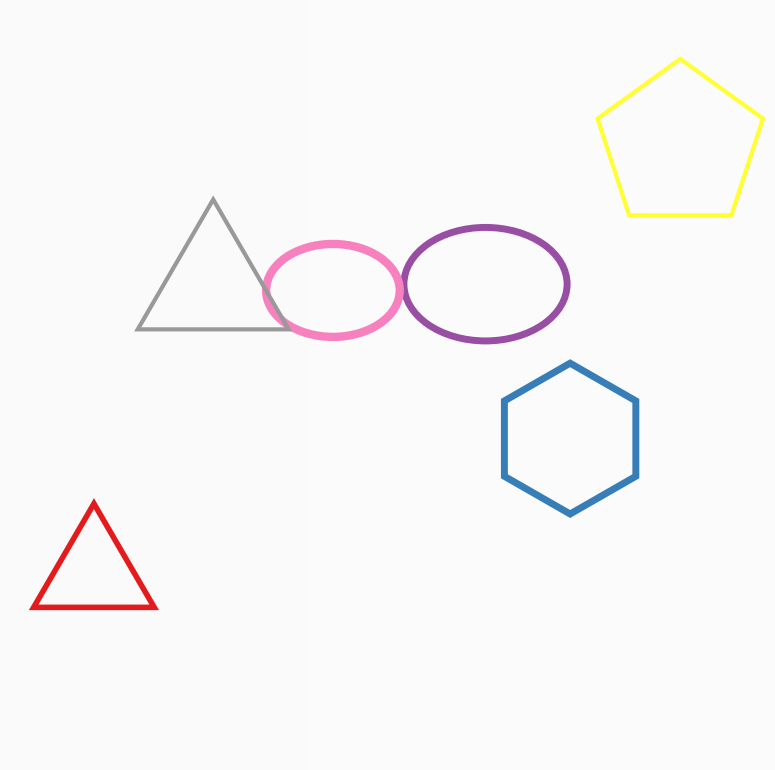[{"shape": "triangle", "thickness": 2, "radius": 0.45, "center": [0.121, 0.256]}, {"shape": "hexagon", "thickness": 2.5, "radius": 0.49, "center": [0.736, 0.43]}, {"shape": "oval", "thickness": 2.5, "radius": 0.53, "center": [0.626, 0.631]}, {"shape": "pentagon", "thickness": 1.5, "radius": 0.56, "center": [0.878, 0.811]}, {"shape": "oval", "thickness": 3, "radius": 0.43, "center": [0.43, 0.623]}, {"shape": "triangle", "thickness": 1.5, "radius": 0.56, "center": [0.275, 0.628]}]